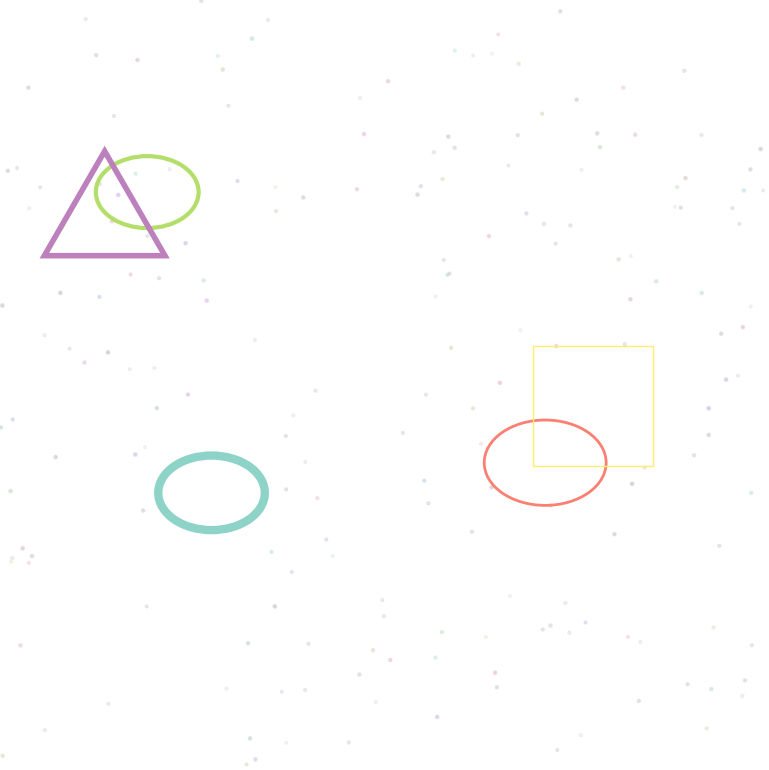[{"shape": "oval", "thickness": 3, "radius": 0.35, "center": [0.275, 0.36]}, {"shape": "oval", "thickness": 1, "radius": 0.4, "center": [0.708, 0.399]}, {"shape": "oval", "thickness": 1.5, "radius": 0.33, "center": [0.191, 0.751]}, {"shape": "triangle", "thickness": 2, "radius": 0.45, "center": [0.136, 0.713]}, {"shape": "square", "thickness": 0.5, "radius": 0.39, "center": [0.77, 0.473]}]